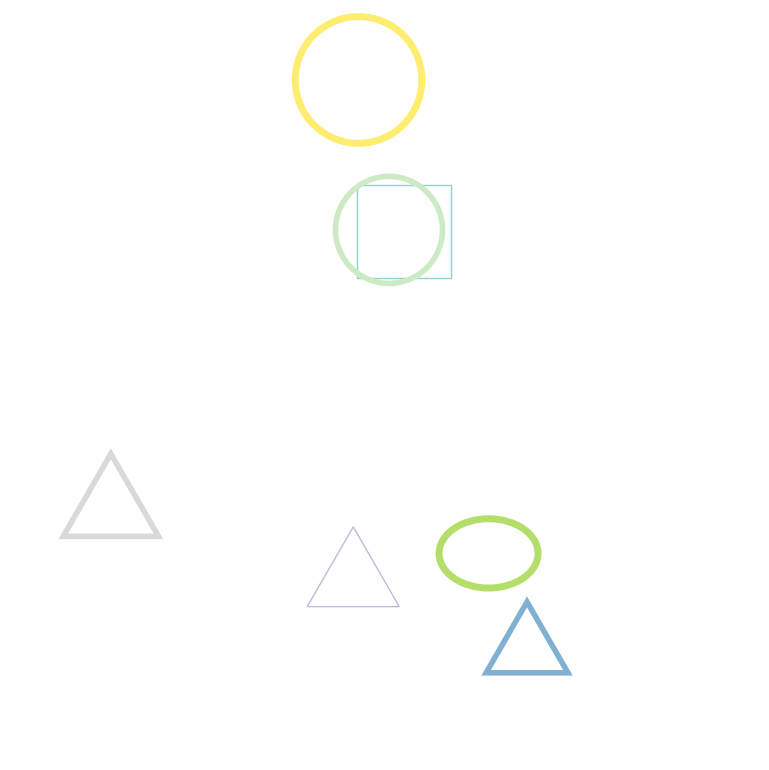[{"shape": "square", "thickness": 0.5, "radius": 0.3, "center": [0.525, 0.699]}, {"shape": "triangle", "thickness": 0.5, "radius": 0.35, "center": [0.459, 0.247]}, {"shape": "triangle", "thickness": 2, "radius": 0.31, "center": [0.684, 0.157]}, {"shape": "oval", "thickness": 2.5, "radius": 0.32, "center": [0.635, 0.281]}, {"shape": "triangle", "thickness": 2, "radius": 0.36, "center": [0.144, 0.339]}, {"shape": "circle", "thickness": 2, "radius": 0.35, "center": [0.505, 0.701]}, {"shape": "circle", "thickness": 2.5, "radius": 0.41, "center": [0.466, 0.896]}]